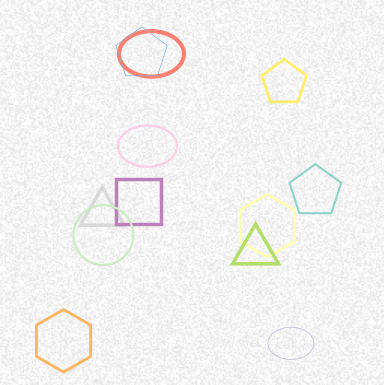[{"shape": "pentagon", "thickness": 1.5, "radius": 0.35, "center": [0.819, 0.503]}, {"shape": "hexagon", "thickness": 2, "radius": 0.41, "center": [0.694, 0.414]}, {"shape": "oval", "thickness": 0.5, "radius": 0.3, "center": [0.756, 0.108]}, {"shape": "oval", "thickness": 3, "radius": 0.42, "center": [0.393, 0.86]}, {"shape": "pentagon", "thickness": 0.5, "radius": 0.35, "center": [0.368, 0.86]}, {"shape": "hexagon", "thickness": 2, "radius": 0.41, "center": [0.165, 0.115]}, {"shape": "triangle", "thickness": 2.5, "radius": 0.34, "center": [0.664, 0.349]}, {"shape": "oval", "thickness": 1.5, "radius": 0.38, "center": [0.383, 0.62]}, {"shape": "triangle", "thickness": 2.5, "radius": 0.33, "center": [0.266, 0.448]}, {"shape": "square", "thickness": 2.5, "radius": 0.29, "center": [0.359, 0.476]}, {"shape": "circle", "thickness": 1.5, "radius": 0.39, "center": [0.269, 0.389]}, {"shape": "pentagon", "thickness": 2, "radius": 0.31, "center": [0.738, 0.785]}]